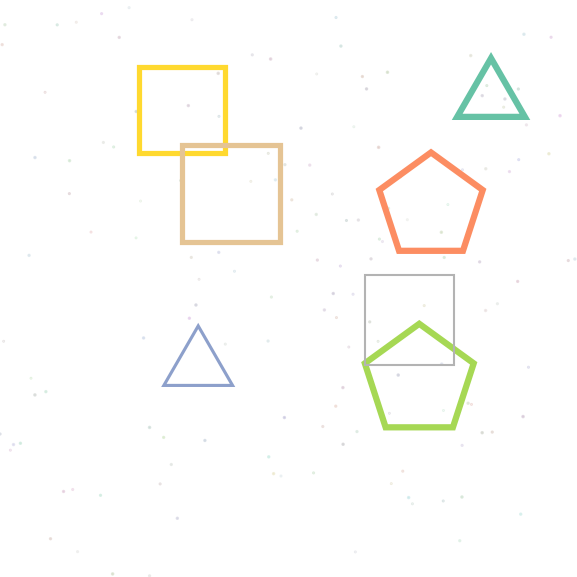[{"shape": "triangle", "thickness": 3, "radius": 0.34, "center": [0.85, 0.831]}, {"shape": "pentagon", "thickness": 3, "radius": 0.47, "center": [0.746, 0.641]}, {"shape": "triangle", "thickness": 1.5, "radius": 0.34, "center": [0.343, 0.366]}, {"shape": "pentagon", "thickness": 3, "radius": 0.5, "center": [0.726, 0.339]}, {"shape": "square", "thickness": 2.5, "radius": 0.37, "center": [0.315, 0.809]}, {"shape": "square", "thickness": 2.5, "radius": 0.42, "center": [0.4, 0.664]}, {"shape": "square", "thickness": 1, "radius": 0.39, "center": [0.709, 0.445]}]